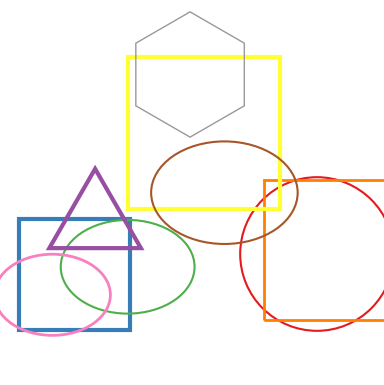[{"shape": "circle", "thickness": 1.5, "radius": 1.0, "center": [0.823, 0.34]}, {"shape": "square", "thickness": 3, "radius": 0.72, "center": [0.194, 0.287]}, {"shape": "oval", "thickness": 1.5, "radius": 0.87, "center": [0.332, 0.307]}, {"shape": "triangle", "thickness": 3, "radius": 0.69, "center": [0.247, 0.424]}, {"shape": "square", "thickness": 2, "radius": 0.91, "center": [0.869, 0.351]}, {"shape": "square", "thickness": 3, "radius": 0.99, "center": [0.531, 0.654]}, {"shape": "oval", "thickness": 1.5, "radius": 0.95, "center": [0.583, 0.5]}, {"shape": "oval", "thickness": 2, "radius": 0.75, "center": [0.136, 0.234]}, {"shape": "hexagon", "thickness": 1, "radius": 0.81, "center": [0.494, 0.806]}]